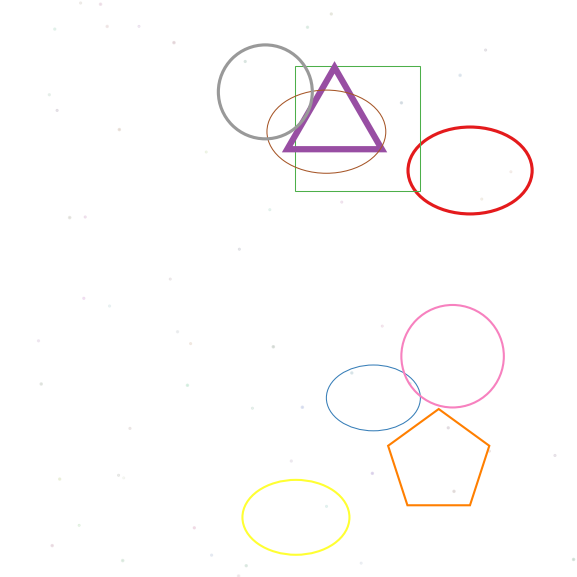[{"shape": "oval", "thickness": 1.5, "radius": 0.54, "center": [0.814, 0.704]}, {"shape": "oval", "thickness": 0.5, "radius": 0.41, "center": [0.647, 0.31]}, {"shape": "square", "thickness": 0.5, "radius": 0.54, "center": [0.619, 0.777]}, {"shape": "triangle", "thickness": 3, "radius": 0.47, "center": [0.579, 0.788]}, {"shape": "pentagon", "thickness": 1, "radius": 0.46, "center": [0.76, 0.199]}, {"shape": "oval", "thickness": 1, "radius": 0.46, "center": [0.512, 0.103]}, {"shape": "oval", "thickness": 0.5, "radius": 0.51, "center": [0.565, 0.771]}, {"shape": "circle", "thickness": 1, "radius": 0.44, "center": [0.784, 0.382]}, {"shape": "circle", "thickness": 1.5, "radius": 0.41, "center": [0.459, 0.84]}]